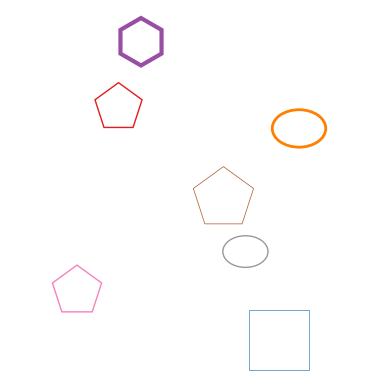[{"shape": "pentagon", "thickness": 1, "radius": 0.32, "center": [0.308, 0.721]}, {"shape": "square", "thickness": 0.5, "radius": 0.39, "center": [0.725, 0.117]}, {"shape": "hexagon", "thickness": 3, "radius": 0.31, "center": [0.366, 0.892]}, {"shape": "oval", "thickness": 2, "radius": 0.35, "center": [0.777, 0.666]}, {"shape": "pentagon", "thickness": 0.5, "radius": 0.41, "center": [0.58, 0.485]}, {"shape": "pentagon", "thickness": 1, "radius": 0.34, "center": [0.2, 0.244]}, {"shape": "oval", "thickness": 1, "radius": 0.29, "center": [0.637, 0.347]}]